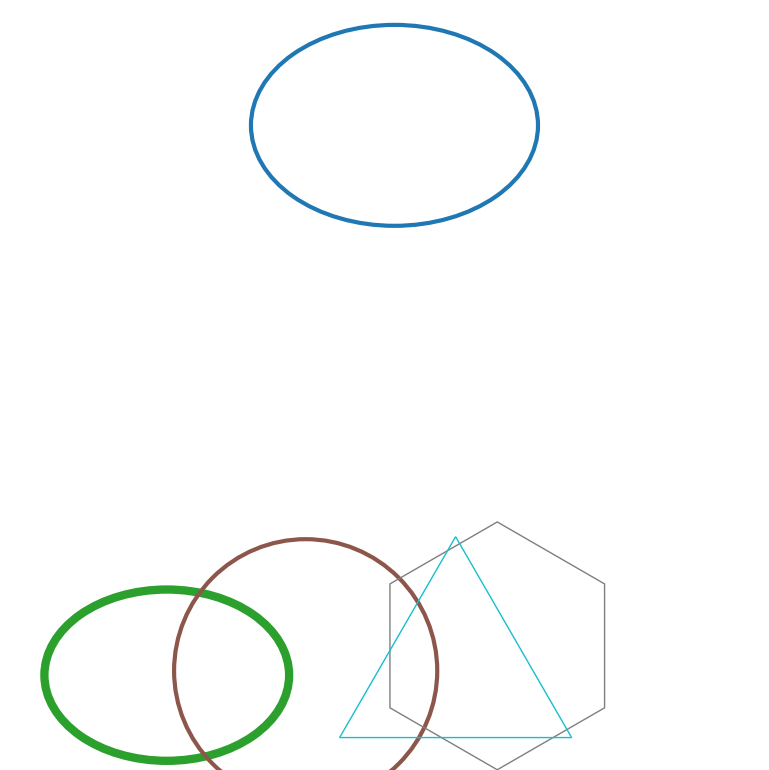[{"shape": "oval", "thickness": 1.5, "radius": 0.93, "center": [0.512, 0.837]}, {"shape": "oval", "thickness": 3, "radius": 0.79, "center": [0.217, 0.123]}, {"shape": "circle", "thickness": 1.5, "radius": 0.85, "center": [0.397, 0.129]}, {"shape": "hexagon", "thickness": 0.5, "radius": 0.8, "center": [0.646, 0.161]}, {"shape": "triangle", "thickness": 0.5, "radius": 0.87, "center": [0.592, 0.129]}]